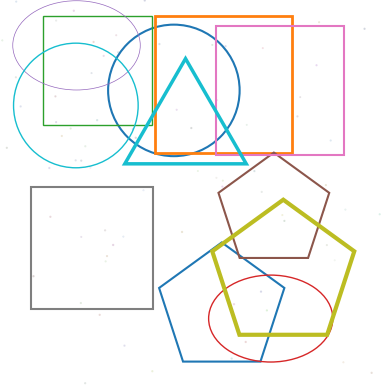[{"shape": "pentagon", "thickness": 1.5, "radius": 0.86, "center": [0.576, 0.199]}, {"shape": "circle", "thickness": 1.5, "radius": 0.85, "center": [0.452, 0.765]}, {"shape": "square", "thickness": 2, "radius": 0.89, "center": [0.581, 0.782]}, {"shape": "square", "thickness": 1, "radius": 0.71, "center": [0.253, 0.817]}, {"shape": "oval", "thickness": 1, "radius": 0.81, "center": [0.703, 0.173]}, {"shape": "oval", "thickness": 0.5, "radius": 0.83, "center": [0.199, 0.882]}, {"shape": "pentagon", "thickness": 1.5, "radius": 0.76, "center": [0.711, 0.452]}, {"shape": "square", "thickness": 1.5, "radius": 0.83, "center": [0.728, 0.765]}, {"shape": "square", "thickness": 1.5, "radius": 0.79, "center": [0.238, 0.355]}, {"shape": "pentagon", "thickness": 3, "radius": 0.97, "center": [0.736, 0.287]}, {"shape": "triangle", "thickness": 2.5, "radius": 0.91, "center": [0.482, 0.666]}, {"shape": "circle", "thickness": 1, "radius": 0.81, "center": [0.197, 0.726]}]